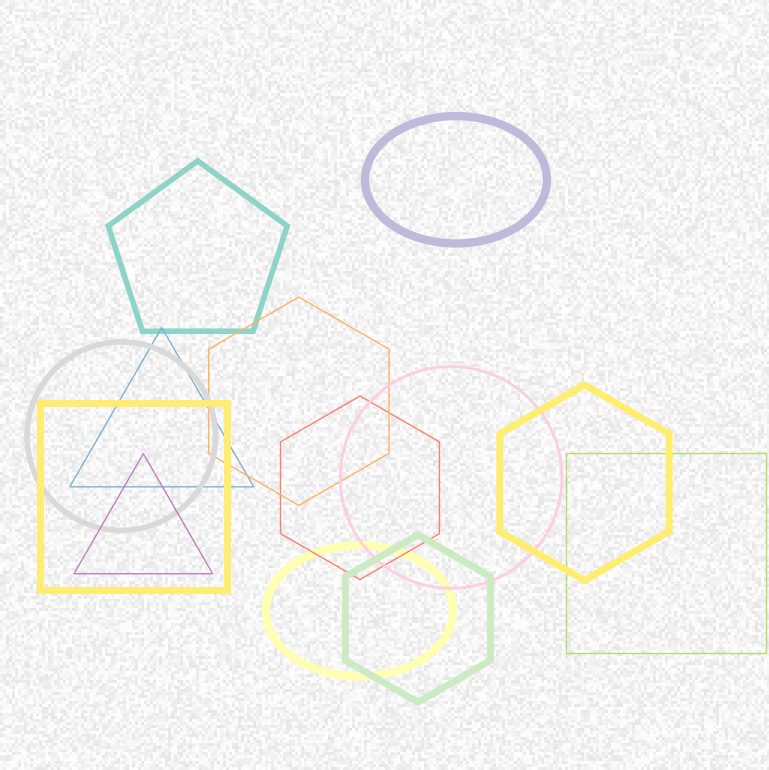[{"shape": "pentagon", "thickness": 2, "radius": 0.61, "center": [0.257, 0.669]}, {"shape": "oval", "thickness": 3, "radius": 0.61, "center": [0.467, 0.207]}, {"shape": "oval", "thickness": 3, "radius": 0.59, "center": [0.592, 0.767]}, {"shape": "hexagon", "thickness": 0.5, "radius": 0.6, "center": [0.468, 0.367]}, {"shape": "triangle", "thickness": 0.5, "radius": 0.69, "center": [0.21, 0.437]}, {"shape": "hexagon", "thickness": 0.5, "radius": 0.68, "center": [0.388, 0.479]}, {"shape": "square", "thickness": 0.5, "radius": 0.65, "center": [0.865, 0.281]}, {"shape": "circle", "thickness": 1, "radius": 0.72, "center": [0.586, 0.38]}, {"shape": "circle", "thickness": 2, "radius": 0.61, "center": [0.157, 0.434]}, {"shape": "triangle", "thickness": 0.5, "radius": 0.52, "center": [0.186, 0.307]}, {"shape": "hexagon", "thickness": 2.5, "radius": 0.54, "center": [0.543, 0.197]}, {"shape": "square", "thickness": 2.5, "radius": 0.61, "center": [0.174, 0.356]}, {"shape": "hexagon", "thickness": 2.5, "radius": 0.63, "center": [0.759, 0.373]}]